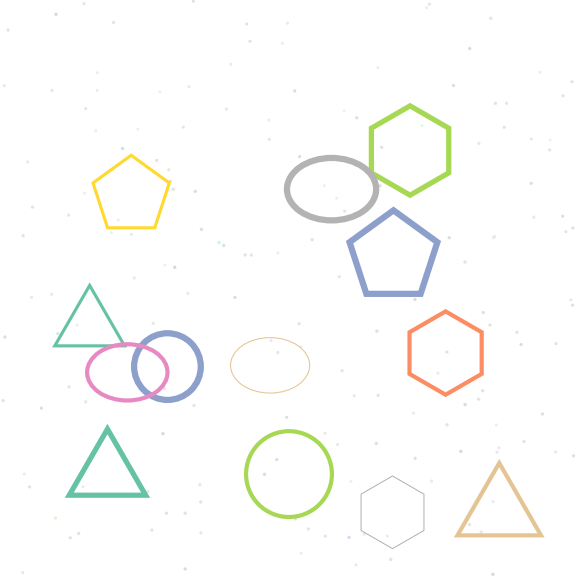[{"shape": "triangle", "thickness": 1.5, "radius": 0.35, "center": [0.155, 0.435]}, {"shape": "triangle", "thickness": 2.5, "radius": 0.38, "center": [0.186, 0.18]}, {"shape": "hexagon", "thickness": 2, "radius": 0.36, "center": [0.772, 0.388]}, {"shape": "pentagon", "thickness": 3, "radius": 0.4, "center": [0.681, 0.555]}, {"shape": "circle", "thickness": 3, "radius": 0.29, "center": [0.29, 0.364]}, {"shape": "oval", "thickness": 2, "radius": 0.35, "center": [0.22, 0.354]}, {"shape": "circle", "thickness": 2, "radius": 0.37, "center": [0.5, 0.178]}, {"shape": "hexagon", "thickness": 2.5, "radius": 0.39, "center": [0.71, 0.738]}, {"shape": "pentagon", "thickness": 1.5, "radius": 0.35, "center": [0.227, 0.661]}, {"shape": "oval", "thickness": 0.5, "radius": 0.34, "center": [0.468, 0.366]}, {"shape": "triangle", "thickness": 2, "radius": 0.42, "center": [0.865, 0.114]}, {"shape": "oval", "thickness": 3, "radius": 0.39, "center": [0.574, 0.672]}, {"shape": "hexagon", "thickness": 0.5, "radius": 0.31, "center": [0.68, 0.112]}]